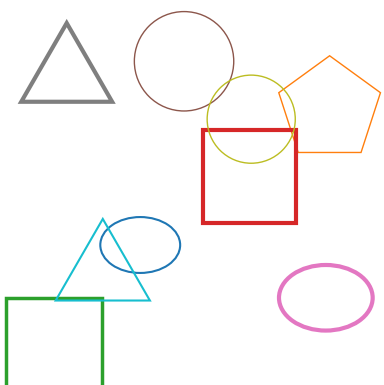[{"shape": "oval", "thickness": 1.5, "radius": 0.52, "center": [0.364, 0.364]}, {"shape": "pentagon", "thickness": 1, "radius": 0.69, "center": [0.856, 0.716]}, {"shape": "square", "thickness": 2.5, "radius": 0.63, "center": [0.141, 0.102]}, {"shape": "square", "thickness": 3, "radius": 0.61, "center": [0.648, 0.542]}, {"shape": "circle", "thickness": 1, "radius": 0.65, "center": [0.478, 0.841]}, {"shape": "oval", "thickness": 3, "radius": 0.61, "center": [0.846, 0.227]}, {"shape": "triangle", "thickness": 3, "radius": 0.68, "center": [0.173, 0.804]}, {"shape": "circle", "thickness": 1, "radius": 0.57, "center": [0.653, 0.69]}, {"shape": "triangle", "thickness": 1.5, "radius": 0.71, "center": [0.267, 0.29]}]